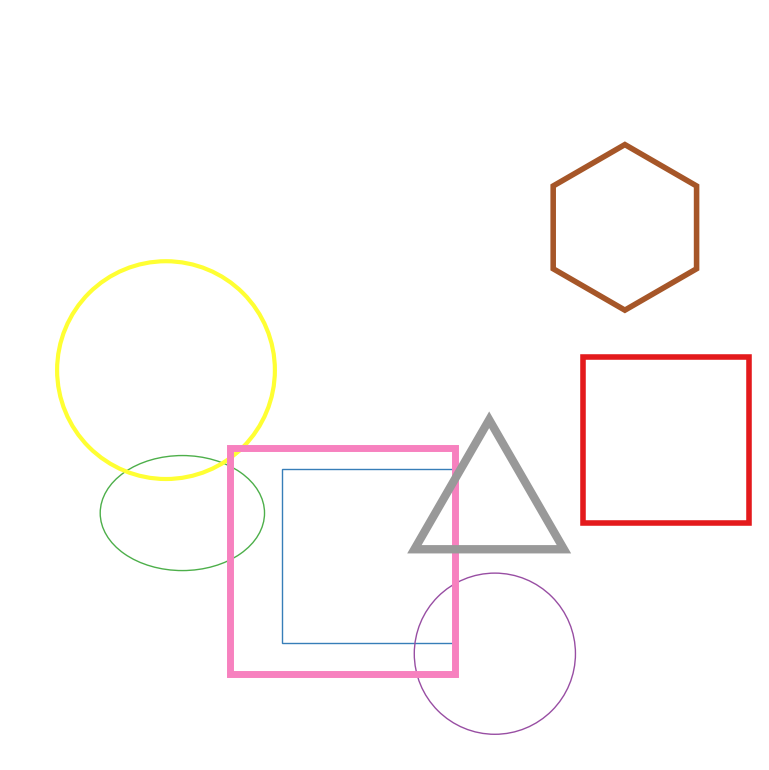[{"shape": "square", "thickness": 2, "radius": 0.54, "center": [0.865, 0.429]}, {"shape": "square", "thickness": 0.5, "radius": 0.56, "center": [0.478, 0.278]}, {"shape": "oval", "thickness": 0.5, "radius": 0.53, "center": [0.237, 0.334]}, {"shape": "circle", "thickness": 0.5, "radius": 0.52, "center": [0.643, 0.151]}, {"shape": "circle", "thickness": 1.5, "radius": 0.71, "center": [0.216, 0.519]}, {"shape": "hexagon", "thickness": 2, "radius": 0.54, "center": [0.812, 0.705]}, {"shape": "square", "thickness": 2.5, "radius": 0.73, "center": [0.445, 0.271]}, {"shape": "triangle", "thickness": 3, "radius": 0.56, "center": [0.635, 0.343]}]